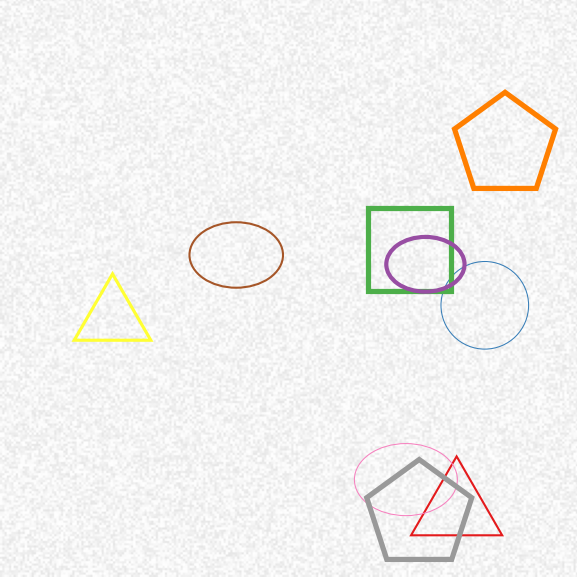[{"shape": "triangle", "thickness": 1, "radius": 0.46, "center": [0.791, 0.118]}, {"shape": "circle", "thickness": 0.5, "radius": 0.38, "center": [0.839, 0.47]}, {"shape": "square", "thickness": 2.5, "radius": 0.36, "center": [0.71, 0.567]}, {"shape": "oval", "thickness": 2, "radius": 0.34, "center": [0.737, 0.541]}, {"shape": "pentagon", "thickness": 2.5, "radius": 0.46, "center": [0.875, 0.747]}, {"shape": "triangle", "thickness": 1.5, "radius": 0.38, "center": [0.195, 0.448]}, {"shape": "oval", "thickness": 1, "radius": 0.4, "center": [0.409, 0.558]}, {"shape": "oval", "thickness": 0.5, "radius": 0.45, "center": [0.703, 0.169]}, {"shape": "pentagon", "thickness": 2.5, "radius": 0.48, "center": [0.726, 0.108]}]